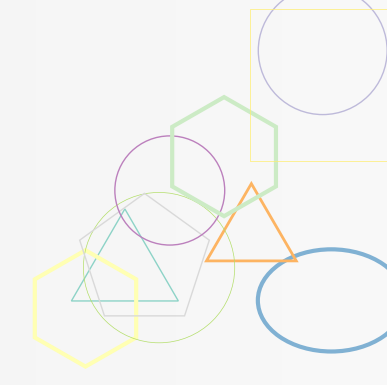[{"shape": "triangle", "thickness": 1, "radius": 0.8, "center": [0.322, 0.298]}, {"shape": "hexagon", "thickness": 3, "radius": 0.76, "center": [0.221, 0.199]}, {"shape": "circle", "thickness": 1, "radius": 0.83, "center": [0.833, 0.869]}, {"shape": "oval", "thickness": 3, "radius": 0.95, "center": [0.855, 0.22]}, {"shape": "triangle", "thickness": 2, "radius": 0.67, "center": [0.649, 0.389]}, {"shape": "circle", "thickness": 0.5, "radius": 0.98, "center": [0.41, 0.305]}, {"shape": "pentagon", "thickness": 1, "radius": 0.88, "center": [0.373, 0.322]}, {"shape": "circle", "thickness": 1, "radius": 0.71, "center": [0.438, 0.505]}, {"shape": "hexagon", "thickness": 3, "radius": 0.77, "center": [0.578, 0.593]}, {"shape": "square", "thickness": 0.5, "radius": 0.99, "center": [0.842, 0.78]}]